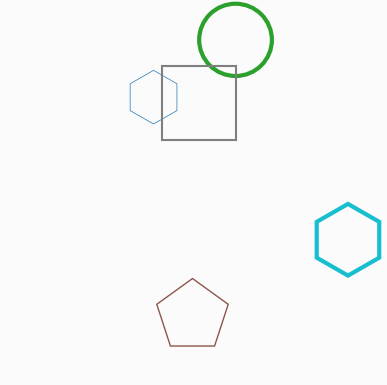[{"shape": "hexagon", "thickness": 0.5, "radius": 0.35, "center": [0.396, 0.748]}, {"shape": "circle", "thickness": 3, "radius": 0.47, "center": [0.608, 0.896]}, {"shape": "pentagon", "thickness": 1, "radius": 0.48, "center": [0.497, 0.18]}, {"shape": "square", "thickness": 1.5, "radius": 0.48, "center": [0.513, 0.732]}, {"shape": "hexagon", "thickness": 3, "radius": 0.47, "center": [0.898, 0.377]}]